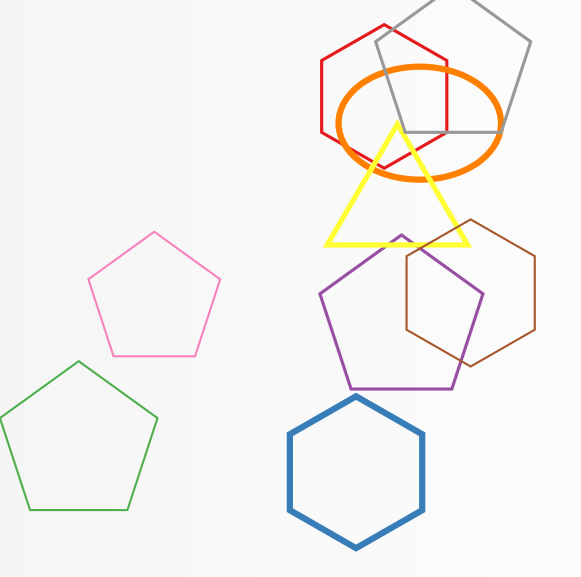[{"shape": "hexagon", "thickness": 1.5, "radius": 0.62, "center": [0.661, 0.832]}, {"shape": "hexagon", "thickness": 3, "radius": 0.66, "center": [0.613, 0.181]}, {"shape": "pentagon", "thickness": 1, "radius": 0.71, "center": [0.135, 0.231]}, {"shape": "pentagon", "thickness": 1.5, "radius": 0.74, "center": [0.691, 0.445]}, {"shape": "oval", "thickness": 3, "radius": 0.7, "center": [0.722, 0.786]}, {"shape": "triangle", "thickness": 2.5, "radius": 0.7, "center": [0.684, 0.645]}, {"shape": "hexagon", "thickness": 1, "radius": 0.64, "center": [0.81, 0.492]}, {"shape": "pentagon", "thickness": 1, "radius": 0.6, "center": [0.265, 0.479]}, {"shape": "pentagon", "thickness": 1.5, "radius": 0.7, "center": [0.78, 0.884]}]